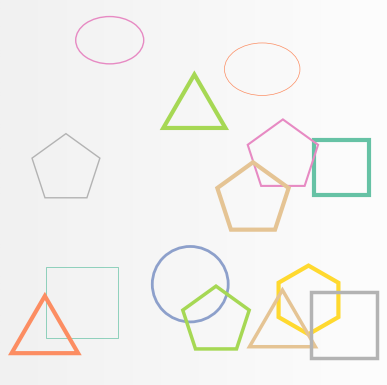[{"shape": "square", "thickness": 3, "radius": 0.36, "center": [0.881, 0.565]}, {"shape": "square", "thickness": 0.5, "radius": 0.46, "center": [0.211, 0.215]}, {"shape": "triangle", "thickness": 3, "radius": 0.5, "center": [0.116, 0.132]}, {"shape": "oval", "thickness": 0.5, "radius": 0.49, "center": [0.677, 0.82]}, {"shape": "circle", "thickness": 2, "radius": 0.49, "center": [0.491, 0.262]}, {"shape": "pentagon", "thickness": 1.5, "radius": 0.48, "center": [0.73, 0.594]}, {"shape": "oval", "thickness": 1, "radius": 0.44, "center": [0.283, 0.896]}, {"shape": "triangle", "thickness": 3, "radius": 0.46, "center": [0.502, 0.714]}, {"shape": "pentagon", "thickness": 2.5, "radius": 0.45, "center": [0.557, 0.167]}, {"shape": "hexagon", "thickness": 3, "radius": 0.45, "center": [0.796, 0.221]}, {"shape": "triangle", "thickness": 2.5, "radius": 0.49, "center": [0.729, 0.148]}, {"shape": "pentagon", "thickness": 3, "radius": 0.48, "center": [0.653, 0.482]}, {"shape": "square", "thickness": 2.5, "radius": 0.43, "center": [0.888, 0.155]}, {"shape": "pentagon", "thickness": 1, "radius": 0.46, "center": [0.17, 0.561]}]